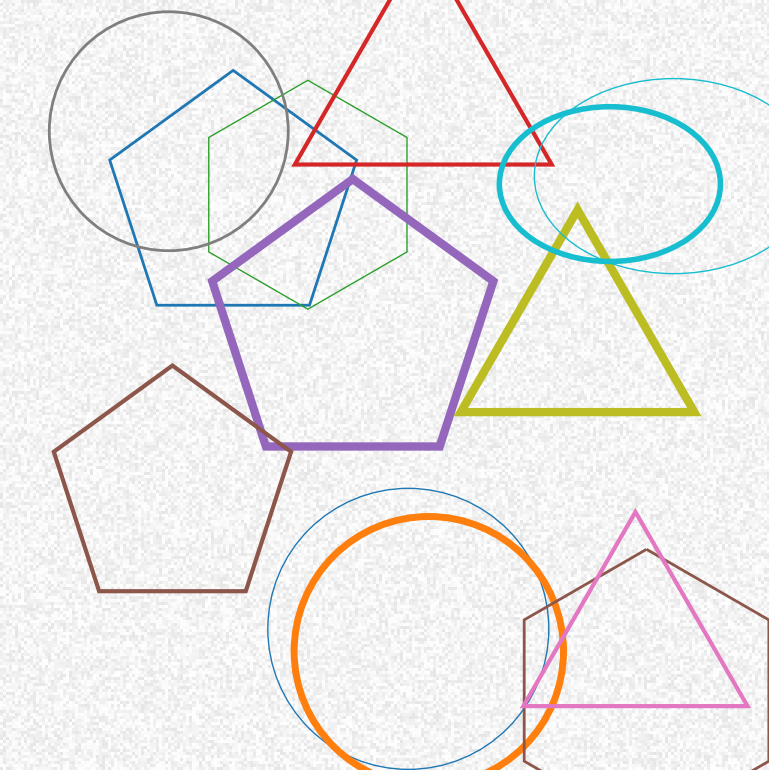[{"shape": "pentagon", "thickness": 1, "radius": 0.84, "center": [0.303, 0.74]}, {"shape": "circle", "thickness": 0.5, "radius": 0.91, "center": [0.53, 0.183]}, {"shape": "circle", "thickness": 2.5, "radius": 0.87, "center": [0.557, 0.154]}, {"shape": "hexagon", "thickness": 0.5, "radius": 0.74, "center": [0.4, 0.747]}, {"shape": "triangle", "thickness": 1.5, "radius": 0.96, "center": [0.55, 0.883]}, {"shape": "pentagon", "thickness": 3, "radius": 0.96, "center": [0.458, 0.575]}, {"shape": "pentagon", "thickness": 1.5, "radius": 0.81, "center": [0.224, 0.363]}, {"shape": "hexagon", "thickness": 1, "radius": 0.92, "center": [0.84, 0.103]}, {"shape": "triangle", "thickness": 1.5, "radius": 0.84, "center": [0.825, 0.167]}, {"shape": "circle", "thickness": 1, "radius": 0.78, "center": [0.219, 0.83]}, {"shape": "triangle", "thickness": 3, "radius": 0.88, "center": [0.75, 0.552]}, {"shape": "oval", "thickness": 0.5, "radius": 0.9, "center": [0.875, 0.771]}, {"shape": "oval", "thickness": 2, "radius": 0.72, "center": [0.792, 0.761]}]